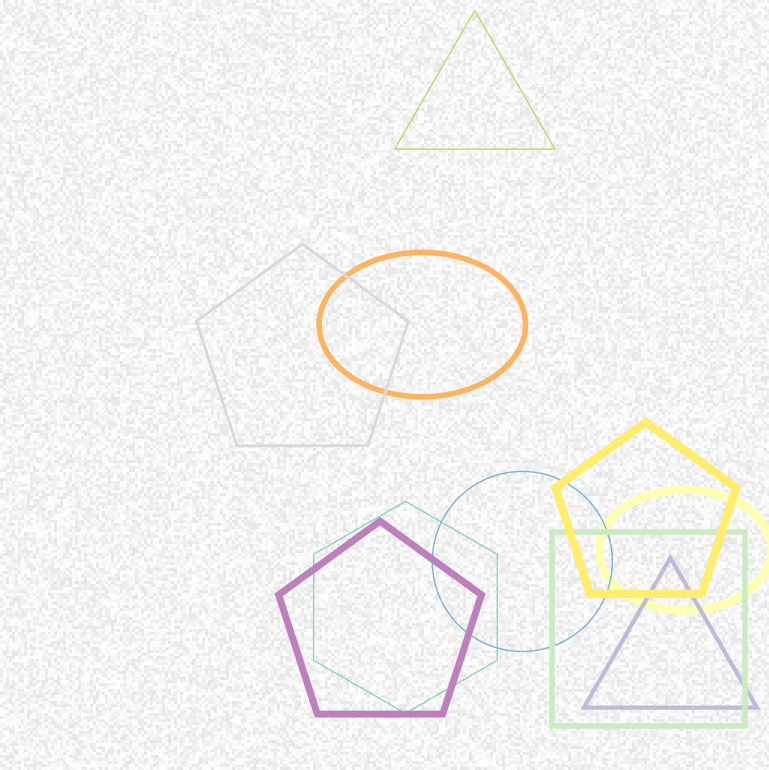[{"shape": "hexagon", "thickness": 0.5, "radius": 0.69, "center": [0.527, 0.211]}, {"shape": "oval", "thickness": 3, "radius": 0.56, "center": [0.89, 0.286]}, {"shape": "triangle", "thickness": 1.5, "radius": 0.65, "center": [0.871, 0.146]}, {"shape": "circle", "thickness": 0.5, "radius": 0.58, "center": [0.678, 0.271]}, {"shape": "oval", "thickness": 2, "radius": 0.67, "center": [0.548, 0.578]}, {"shape": "triangle", "thickness": 0.5, "radius": 0.6, "center": [0.617, 0.866]}, {"shape": "pentagon", "thickness": 1, "radius": 0.72, "center": [0.393, 0.538]}, {"shape": "pentagon", "thickness": 2.5, "radius": 0.69, "center": [0.494, 0.185]}, {"shape": "square", "thickness": 2, "radius": 0.63, "center": [0.842, 0.183]}, {"shape": "pentagon", "thickness": 3, "radius": 0.62, "center": [0.839, 0.329]}]